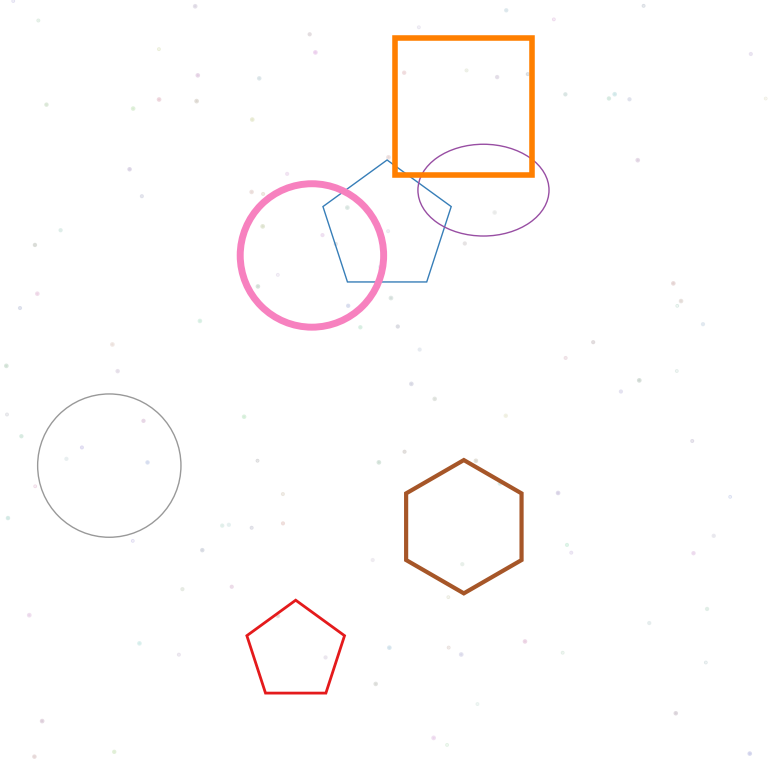[{"shape": "pentagon", "thickness": 1, "radius": 0.33, "center": [0.384, 0.154]}, {"shape": "pentagon", "thickness": 0.5, "radius": 0.44, "center": [0.503, 0.705]}, {"shape": "oval", "thickness": 0.5, "radius": 0.43, "center": [0.628, 0.753]}, {"shape": "square", "thickness": 2, "radius": 0.44, "center": [0.602, 0.862]}, {"shape": "hexagon", "thickness": 1.5, "radius": 0.43, "center": [0.602, 0.316]}, {"shape": "circle", "thickness": 2.5, "radius": 0.47, "center": [0.405, 0.668]}, {"shape": "circle", "thickness": 0.5, "radius": 0.47, "center": [0.142, 0.395]}]